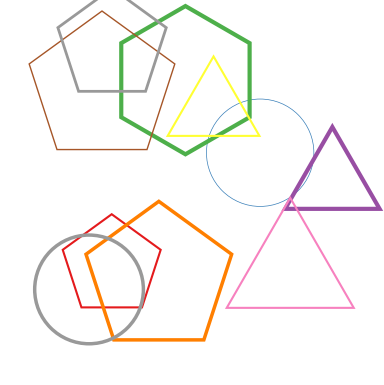[{"shape": "pentagon", "thickness": 1.5, "radius": 0.67, "center": [0.29, 0.31]}, {"shape": "circle", "thickness": 0.5, "radius": 0.7, "center": [0.676, 0.603]}, {"shape": "hexagon", "thickness": 3, "radius": 0.96, "center": [0.482, 0.792]}, {"shape": "triangle", "thickness": 3, "radius": 0.71, "center": [0.863, 0.528]}, {"shape": "pentagon", "thickness": 2.5, "radius": 0.99, "center": [0.413, 0.278]}, {"shape": "triangle", "thickness": 1.5, "radius": 0.69, "center": [0.555, 0.716]}, {"shape": "pentagon", "thickness": 1, "radius": 0.99, "center": [0.265, 0.772]}, {"shape": "triangle", "thickness": 1.5, "radius": 0.95, "center": [0.754, 0.296]}, {"shape": "circle", "thickness": 2.5, "radius": 0.71, "center": [0.231, 0.248]}, {"shape": "pentagon", "thickness": 2, "radius": 0.74, "center": [0.291, 0.882]}]